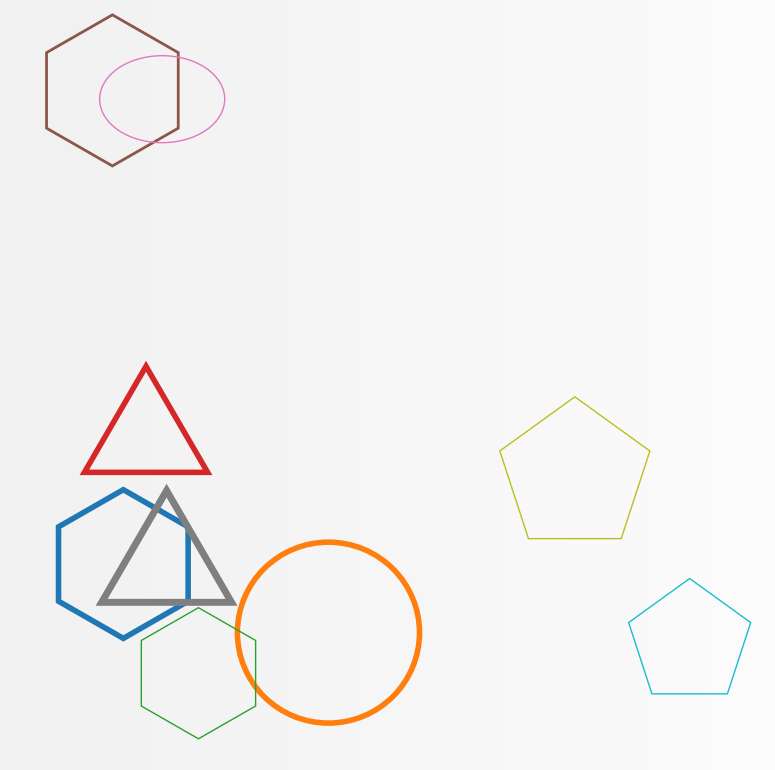[{"shape": "hexagon", "thickness": 2, "radius": 0.48, "center": [0.159, 0.267]}, {"shape": "circle", "thickness": 2, "radius": 0.59, "center": [0.424, 0.178]}, {"shape": "hexagon", "thickness": 0.5, "radius": 0.43, "center": [0.256, 0.126]}, {"shape": "triangle", "thickness": 2, "radius": 0.46, "center": [0.188, 0.432]}, {"shape": "hexagon", "thickness": 1, "radius": 0.49, "center": [0.145, 0.883]}, {"shape": "oval", "thickness": 0.5, "radius": 0.4, "center": [0.209, 0.871]}, {"shape": "triangle", "thickness": 2.5, "radius": 0.48, "center": [0.215, 0.266]}, {"shape": "pentagon", "thickness": 0.5, "radius": 0.51, "center": [0.742, 0.383]}, {"shape": "pentagon", "thickness": 0.5, "radius": 0.41, "center": [0.89, 0.166]}]